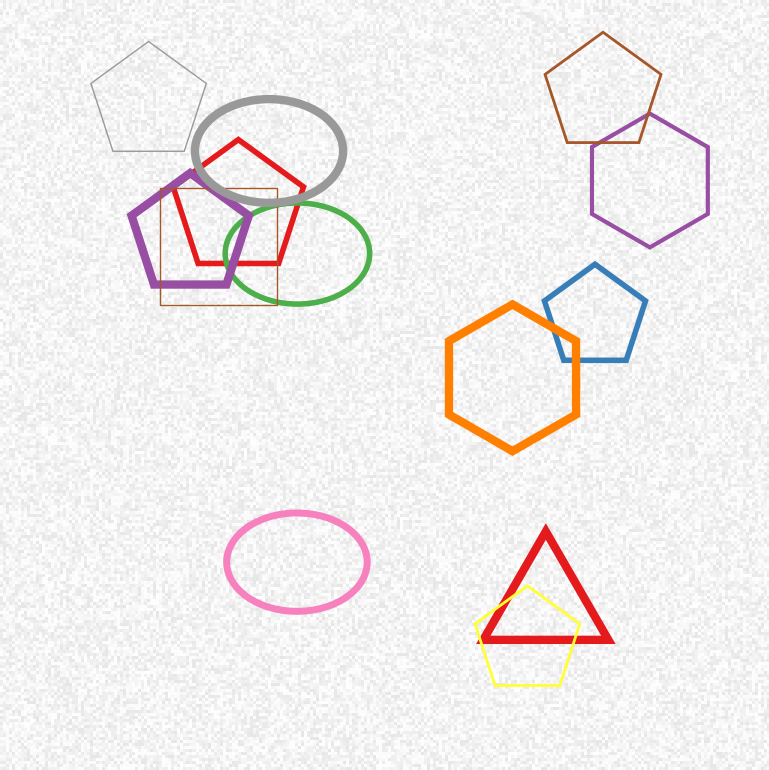[{"shape": "pentagon", "thickness": 2, "radius": 0.44, "center": [0.31, 0.73]}, {"shape": "triangle", "thickness": 3, "radius": 0.47, "center": [0.709, 0.216]}, {"shape": "pentagon", "thickness": 2, "radius": 0.34, "center": [0.773, 0.588]}, {"shape": "oval", "thickness": 2, "radius": 0.47, "center": [0.386, 0.671]}, {"shape": "hexagon", "thickness": 1.5, "radius": 0.43, "center": [0.844, 0.766]}, {"shape": "pentagon", "thickness": 3, "radius": 0.4, "center": [0.247, 0.695]}, {"shape": "hexagon", "thickness": 3, "radius": 0.48, "center": [0.666, 0.509]}, {"shape": "pentagon", "thickness": 1, "radius": 0.36, "center": [0.685, 0.168]}, {"shape": "square", "thickness": 0.5, "radius": 0.38, "center": [0.283, 0.68]}, {"shape": "pentagon", "thickness": 1, "radius": 0.4, "center": [0.783, 0.879]}, {"shape": "oval", "thickness": 2.5, "radius": 0.46, "center": [0.386, 0.27]}, {"shape": "pentagon", "thickness": 0.5, "radius": 0.39, "center": [0.193, 0.867]}, {"shape": "oval", "thickness": 3, "radius": 0.48, "center": [0.349, 0.804]}]